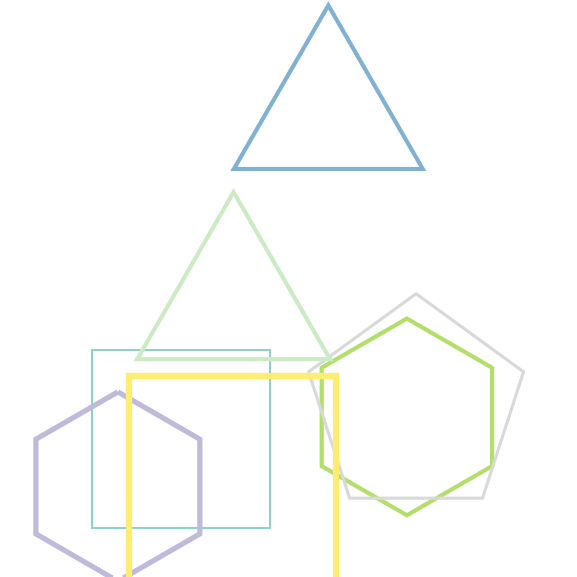[{"shape": "square", "thickness": 1, "radius": 0.77, "center": [0.313, 0.238]}, {"shape": "hexagon", "thickness": 2.5, "radius": 0.82, "center": [0.204, 0.157]}, {"shape": "triangle", "thickness": 2, "radius": 0.94, "center": [0.569, 0.801]}, {"shape": "hexagon", "thickness": 2, "radius": 0.85, "center": [0.705, 0.277]}, {"shape": "pentagon", "thickness": 1.5, "radius": 0.98, "center": [0.72, 0.295]}, {"shape": "triangle", "thickness": 2, "radius": 0.96, "center": [0.404, 0.474]}, {"shape": "square", "thickness": 3, "radius": 0.9, "center": [0.403, 0.169]}]